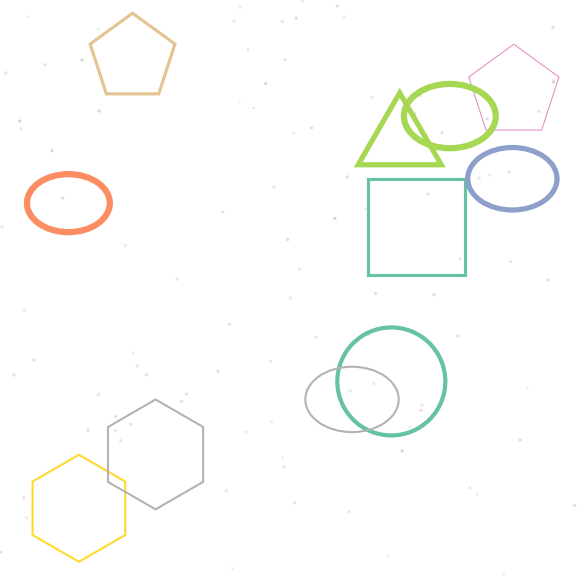[{"shape": "square", "thickness": 1.5, "radius": 0.42, "center": [0.722, 0.606]}, {"shape": "circle", "thickness": 2, "radius": 0.47, "center": [0.678, 0.339]}, {"shape": "oval", "thickness": 3, "radius": 0.36, "center": [0.118, 0.647]}, {"shape": "oval", "thickness": 2.5, "radius": 0.39, "center": [0.887, 0.69]}, {"shape": "pentagon", "thickness": 0.5, "radius": 0.41, "center": [0.89, 0.84]}, {"shape": "oval", "thickness": 3, "radius": 0.4, "center": [0.779, 0.798]}, {"shape": "triangle", "thickness": 2.5, "radius": 0.42, "center": [0.692, 0.755]}, {"shape": "hexagon", "thickness": 1, "radius": 0.46, "center": [0.137, 0.119]}, {"shape": "pentagon", "thickness": 1.5, "radius": 0.39, "center": [0.23, 0.899]}, {"shape": "hexagon", "thickness": 1, "radius": 0.48, "center": [0.269, 0.212]}, {"shape": "oval", "thickness": 1, "radius": 0.4, "center": [0.61, 0.308]}]